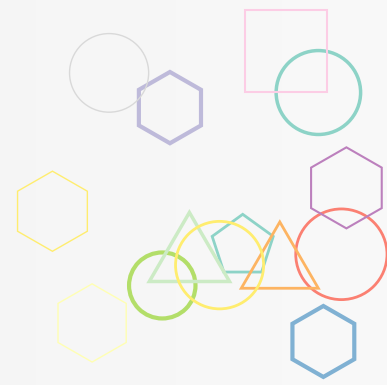[{"shape": "circle", "thickness": 2.5, "radius": 0.54, "center": [0.822, 0.76]}, {"shape": "pentagon", "thickness": 2, "radius": 0.41, "center": [0.626, 0.36]}, {"shape": "hexagon", "thickness": 1, "radius": 0.51, "center": [0.238, 0.161]}, {"shape": "hexagon", "thickness": 3, "radius": 0.46, "center": [0.439, 0.72]}, {"shape": "circle", "thickness": 2, "radius": 0.59, "center": [0.881, 0.34]}, {"shape": "hexagon", "thickness": 3, "radius": 0.46, "center": [0.834, 0.113]}, {"shape": "triangle", "thickness": 2, "radius": 0.57, "center": [0.722, 0.309]}, {"shape": "circle", "thickness": 3, "radius": 0.43, "center": [0.419, 0.259]}, {"shape": "square", "thickness": 1.5, "radius": 0.53, "center": [0.738, 0.867]}, {"shape": "circle", "thickness": 1, "radius": 0.51, "center": [0.282, 0.811]}, {"shape": "hexagon", "thickness": 1.5, "radius": 0.53, "center": [0.894, 0.512]}, {"shape": "triangle", "thickness": 2.5, "radius": 0.6, "center": [0.489, 0.329]}, {"shape": "hexagon", "thickness": 1, "radius": 0.52, "center": [0.135, 0.451]}, {"shape": "circle", "thickness": 2, "radius": 0.57, "center": [0.567, 0.311]}]